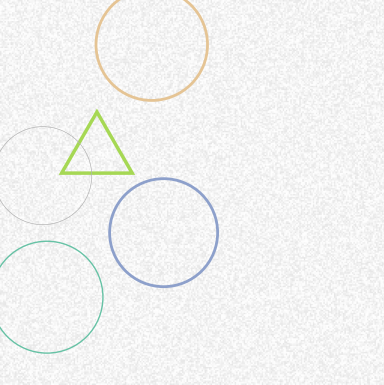[{"shape": "circle", "thickness": 1, "radius": 0.73, "center": [0.122, 0.228]}, {"shape": "circle", "thickness": 2, "radius": 0.7, "center": [0.425, 0.396]}, {"shape": "triangle", "thickness": 2.5, "radius": 0.53, "center": [0.252, 0.603]}, {"shape": "circle", "thickness": 2, "radius": 0.72, "center": [0.394, 0.884]}, {"shape": "circle", "thickness": 0.5, "radius": 0.64, "center": [0.111, 0.544]}]